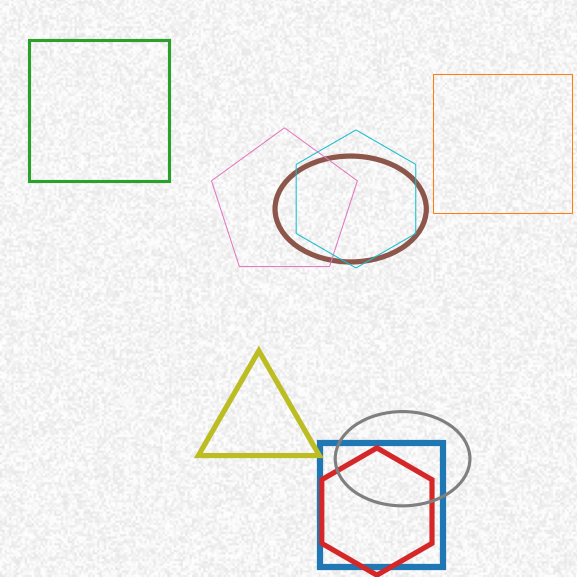[{"shape": "square", "thickness": 3, "radius": 0.54, "center": [0.661, 0.125]}, {"shape": "square", "thickness": 0.5, "radius": 0.6, "center": [0.869, 0.751]}, {"shape": "square", "thickness": 1.5, "radius": 0.61, "center": [0.171, 0.808]}, {"shape": "hexagon", "thickness": 2.5, "radius": 0.55, "center": [0.653, 0.113]}, {"shape": "oval", "thickness": 2.5, "radius": 0.65, "center": [0.607, 0.637]}, {"shape": "pentagon", "thickness": 0.5, "radius": 0.66, "center": [0.493, 0.645]}, {"shape": "oval", "thickness": 1.5, "radius": 0.58, "center": [0.697, 0.205]}, {"shape": "triangle", "thickness": 2.5, "radius": 0.6, "center": [0.448, 0.271]}, {"shape": "hexagon", "thickness": 0.5, "radius": 0.6, "center": [0.616, 0.655]}]